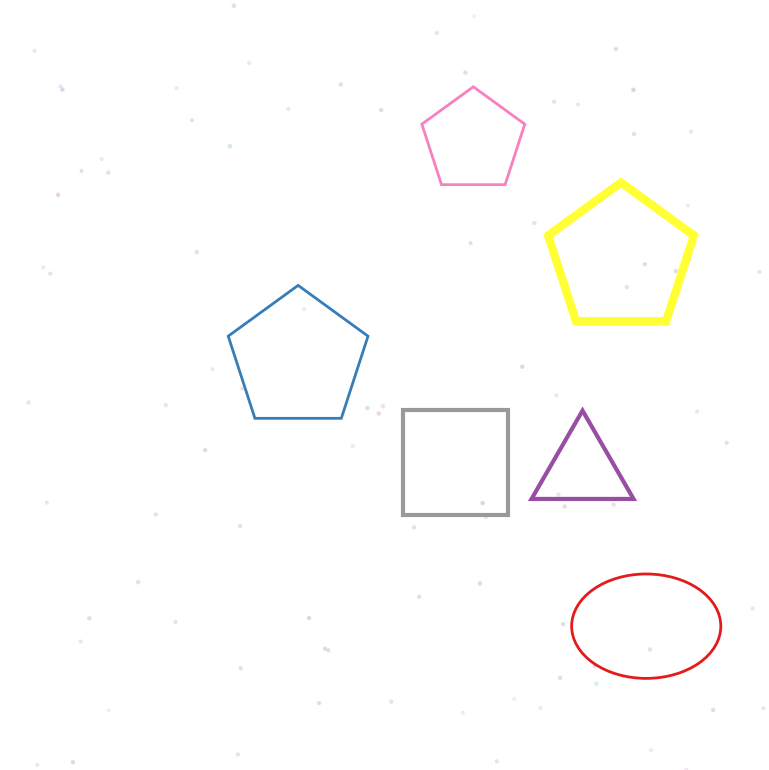[{"shape": "oval", "thickness": 1, "radius": 0.48, "center": [0.839, 0.187]}, {"shape": "pentagon", "thickness": 1, "radius": 0.48, "center": [0.387, 0.534]}, {"shape": "triangle", "thickness": 1.5, "radius": 0.38, "center": [0.757, 0.39]}, {"shape": "pentagon", "thickness": 3, "radius": 0.5, "center": [0.807, 0.663]}, {"shape": "pentagon", "thickness": 1, "radius": 0.35, "center": [0.615, 0.817]}, {"shape": "square", "thickness": 1.5, "radius": 0.34, "center": [0.592, 0.399]}]